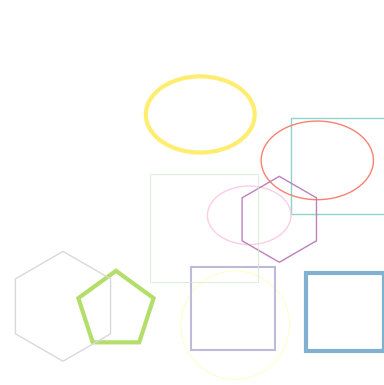[{"shape": "square", "thickness": 1, "radius": 0.63, "center": [0.882, 0.569]}, {"shape": "circle", "thickness": 0.5, "radius": 0.7, "center": [0.611, 0.156]}, {"shape": "square", "thickness": 1.5, "radius": 0.54, "center": [0.606, 0.198]}, {"shape": "oval", "thickness": 1, "radius": 0.73, "center": [0.824, 0.583]}, {"shape": "square", "thickness": 3, "radius": 0.5, "center": [0.896, 0.191]}, {"shape": "pentagon", "thickness": 3, "radius": 0.51, "center": [0.301, 0.194]}, {"shape": "oval", "thickness": 1, "radius": 0.54, "center": [0.647, 0.441]}, {"shape": "hexagon", "thickness": 1, "radius": 0.71, "center": [0.164, 0.204]}, {"shape": "hexagon", "thickness": 1, "radius": 0.56, "center": [0.725, 0.43]}, {"shape": "square", "thickness": 0.5, "radius": 0.7, "center": [0.531, 0.408]}, {"shape": "oval", "thickness": 3, "radius": 0.71, "center": [0.52, 0.703]}]